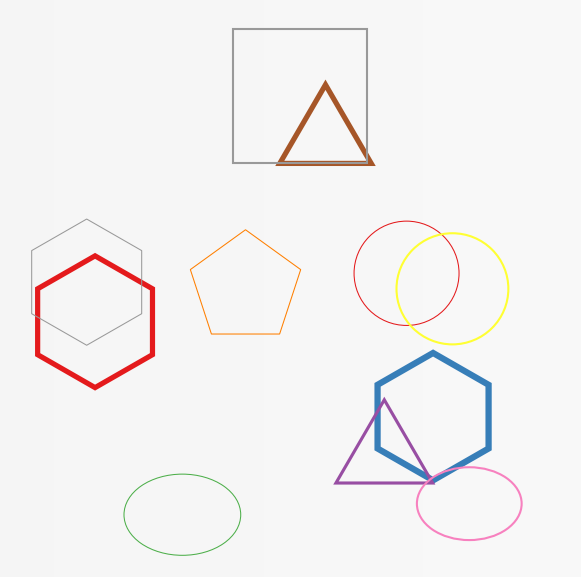[{"shape": "hexagon", "thickness": 2.5, "radius": 0.57, "center": [0.164, 0.442]}, {"shape": "circle", "thickness": 0.5, "radius": 0.45, "center": [0.699, 0.526]}, {"shape": "hexagon", "thickness": 3, "radius": 0.55, "center": [0.745, 0.278]}, {"shape": "oval", "thickness": 0.5, "radius": 0.5, "center": [0.314, 0.108]}, {"shape": "triangle", "thickness": 1.5, "radius": 0.48, "center": [0.661, 0.211]}, {"shape": "pentagon", "thickness": 0.5, "radius": 0.5, "center": [0.422, 0.501]}, {"shape": "circle", "thickness": 1, "radius": 0.48, "center": [0.778, 0.499]}, {"shape": "triangle", "thickness": 2.5, "radius": 0.45, "center": [0.56, 0.762]}, {"shape": "oval", "thickness": 1, "radius": 0.45, "center": [0.807, 0.127]}, {"shape": "hexagon", "thickness": 0.5, "radius": 0.55, "center": [0.149, 0.511]}, {"shape": "square", "thickness": 1, "radius": 0.58, "center": [0.516, 0.833]}]